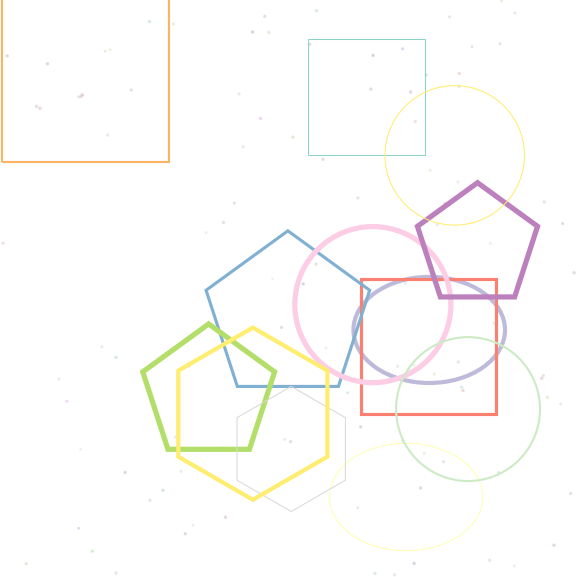[{"shape": "square", "thickness": 0.5, "radius": 0.51, "center": [0.634, 0.831]}, {"shape": "oval", "thickness": 0.5, "radius": 0.66, "center": [0.703, 0.138]}, {"shape": "oval", "thickness": 2, "radius": 0.66, "center": [0.743, 0.428]}, {"shape": "square", "thickness": 1.5, "radius": 0.58, "center": [0.742, 0.4]}, {"shape": "pentagon", "thickness": 1.5, "radius": 0.74, "center": [0.499, 0.45]}, {"shape": "square", "thickness": 1, "radius": 0.72, "center": [0.147, 0.863]}, {"shape": "pentagon", "thickness": 2.5, "radius": 0.6, "center": [0.361, 0.318]}, {"shape": "circle", "thickness": 2.5, "radius": 0.68, "center": [0.646, 0.472]}, {"shape": "hexagon", "thickness": 0.5, "radius": 0.54, "center": [0.504, 0.222]}, {"shape": "pentagon", "thickness": 2.5, "radius": 0.55, "center": [0.827, 0.573]}, {"shape": "circle", "thickness": 1, "radius": 0.62, "center": [0.81, 0.291]}, {"shape": "circle", "thickness": 0.5, "radius": 0.6, "center": [0.787, 0.73]}, {"shape": "hexagon", "thickness": 2, "radius": 0.75, "center": [0.438, 0.283]}]